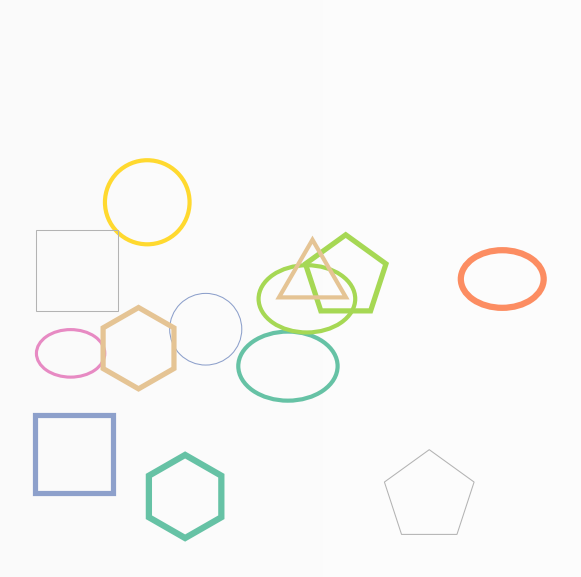[{"shape": "oval", "thickness": 2, "radius": 0.43, "center": [0.495, 0.365]}, {"shape": "hexagon", "thickness": 3, "radius": 0.36, "center": [0.318, 0.139]}, {"shape": "oval", "thickness": 3, "radius": 0.36, "center": [0.864, 0.516]}, {"shape": "square", "thickness": 2.5, "radius": 0.34, "center": [0.127, 0.213]}, {"shape": "circle", "thickness": 0.5, "radius": 0.31, "center": [0.354, 0.429]}, {"shape": "oval", "thickness": 1.5, "radius": 0.29, "center": [0.121, 0.387]}, {"shape": "oval", "thickness": 2, "radius": 0.42, "center": [0.528, 0.482]}, {"shape": "pentagon", "thickness": 2.5, "radius": 0.36, "center": [0.595, 0.52]}, {"shape": "circle", "thickness": 2, "radius": 0.36, "center": [0.253, 0.649]}, {"shape": "hexagon", "thickness": 2.5, "radius": 0.35, "center": [0.238, 0.396]}, {"shape": "triangle", "thickness": 2, "radius": 0.33, "center": [0.538, 0.517]}, {"shape": "pentagon", "thickness": 0.5, "radius": 0.41, "center": [0.738, 0.139]}, {"shape": "square", "thickness": 0.5, "radius": 0.35, "center": [0.133, 0.531]}]